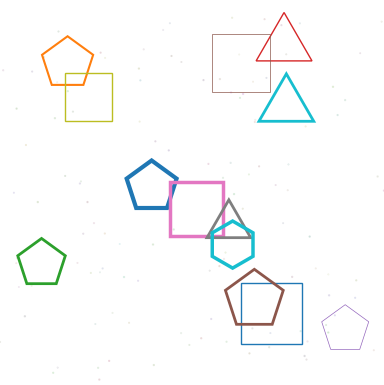[{"shape": "pentagon", "thickness": 3, "radius": 0.34, "center": [0.394, 0.515]}, {"shape": "square", "thickness": 1, "radius": 0.4, "center": [0.705, 0.185]}, {"shape": "pentagon", "thickness": 1.5, "radius": 0.35, "center": [0.176, 0.836]}, {"shape": "pentagon", "thickness": 2, "radius": 0.32, "center": [0.108, 0.316]}, {"shape": "triangle", "thickness": 1, "radius": 0.42, "center": [0.738, 0.884]}, {"shape": "pentagon", "thickness": 0.5, "radius": 0.32, "center": [0.897, 0.144]}, {"shape": "square", "thickness": 0.5, "radius": 0.38, "center": [0.626, 0.837]}, {"shape": "pentagon", "thickness": 2, "radius": 0.39, "center": [0.661, 0.222]}, {"shape": "square", "thickness": 2.5, "radius": 0.34, "center": [0.51, 0.457]}, {"shape": "triangle", "thickness": 2, "radius": 0.33, "center": [0.594, 0.415]}, {"shape": "square", "thickness": 1, "radius": 0.31, "center": [0.23, 0.748]}, {"shape": "hexagon", "thickness": 2.5, "radius": 0.31, "center": [0.604, 0.365]}, {"shape": "triangle", "thickness": 2, "radius": 0.41, "center": [0.744, 0.726]}]